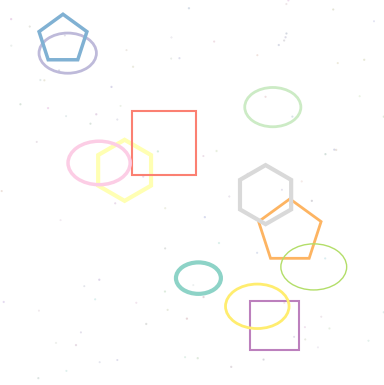[{"shape": "oval", "thickness": 3, "radius": 0.29, "center": [0.515, 0.278]}, {"shape": "hexagon", "thickness": 3, "radius": 0.4, "center": [0.324, 0.558]}, {"shape": "oval", "thickness": 2, "radius": 0.37, "center": [0.176, 0.862]}, {"shape": "square", "thickness": 1.5, "radius": 0.42, "center": [0.426, 0.628]}, {"shape": "pentagon", "thickness": 2.5, "radius": 0.33, "center": [0.164, 0.898]}, {"shape": "pentagon", "thickness": 2, "radius": 0.43, "center": [0.753, 0.398]}, {"shape": "oval", "thickness": 1, "radius": 0.43, "center": [0.815, 0.307]}, {"shape": "oval", "thickness": 2.5, "radius": 0.4, "center": [0.257, 0.577]}, {"shape": "hexagon", "thickness": 3, "radius": 0.38, "center": [0.69, 0.494]}, {"shape": "square", "thickness": 1.5, "radius": 0.32, "center": [0.714, 0.154]}, {"shape": "oval", "thickness": 2, "radius": 0.36, "center": [0.709, 0.722]}, {"shape": "oval", "thickness": 2, "radius": 0.41, "center": [0.668, 0.204]}]